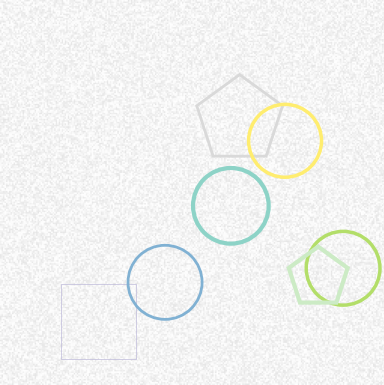[{"shape": "circle", "thickness": 3, "radius": 0.49, "center": [0.6, 0.465]}, {"shape": "square", "thickness": 0.5, "radius": 0.49, "center": [0.255, 0.164]}, {"shape": "circle", "thickness": 2, "radius": 0.48, "center": [0.429, 0.267]}, {"shape": "circle", "thickness": 2.5, "radius": 0.48, "center": [0.891, 0.303]}, {"shape": "pentagon", "thickness": 2, "radius": 0.59, "center": [0.622, 0.689]}, {"shape": "pentagon", "thickness": 3, "radius": 0.4, "center": [0.826, 0.279]}, {"shape": "circle", "thickness": 2.5, "radius": 0.47, "center": [0.74, 0.634]}]